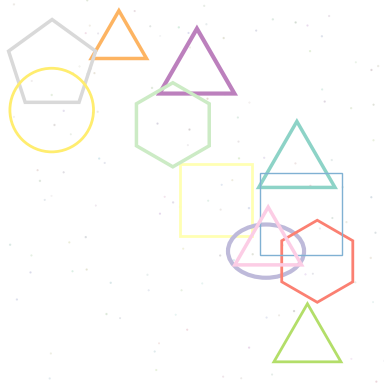[{"shape": "triangle", "thickness": 2.5, "radius": 0.57, "center": [0.771, 0.57]}, {"shape": "square", "thickness": 2, "radius": 0.47, "center": [0.56, 0.481]}, {"shape": "oval", "thickness": 3, "radius": 0.49, "center": [0.691, 0.348]}, {"shape": "hexagon", "thickness": 2, "radius": 0.53, "center": [0.824, 0.321]}, {"shape": "square", "thickness": 1, "radius": 0.53, "center": [0.781, 0.444]}, {"shape": "triangle", "thickness": 2.5, "radius": 0.41, "center": [0.309, 0.889]}, {"shape": "triangle", "thickness": 2, "radius": 0.5, "center": [0.799, 0.11]}, {"shape": "triangle", "thickness": 2.5, "radius": 0.5, "center": [0.697, 0.362]}, {"shape": "pentagon", "thickness": 2.5, "radius": 0.59, "center": [0.135, 0.83]}, {"shape": "triangle", "thickness": 3, "radius": 0.56, "center": [0.512, 0.813]}, {"shape": "hexagon", "thickness": 2.5, "radius": 0.55, "center": [0.449, 0.676]}, {"shape": "circle", "thickness": 2, "radius": 0.54, "center": [0.134, 0.714]}]